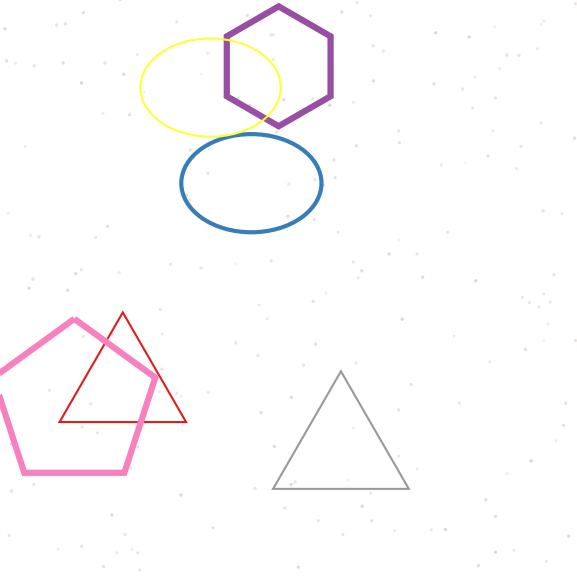[{"shape": "triangle", "thickness": 1, "radius": 0.63, "center": [0.213, 0.332]}, {"shape": "oval", "thickness": 2, "radius": 0.61, "center": [0.435, 0.682]}, {"shape": "hexagon", "thickness": 3, "radius": 0.52, "center": [0.483, 0.884]}, {"shape": "oval", "thickness": 1, "radius": 0.61, "center": [0.365, 0.847]}, {"shape": "pentagon", "thickness": 3, "radius": 0.74, "center": [0.129, 0.3]}, {"shape": "triangle", "thickness": 1, "radius": 0.68, "center": [0.59, 0.22]}]